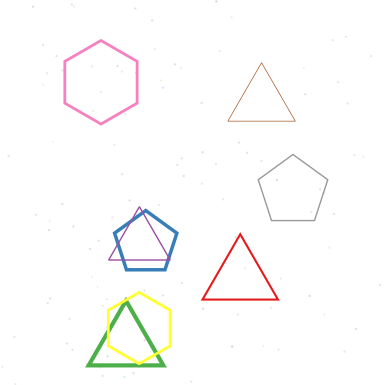[{"shape": "triangle", "thickness": 1.5, "radius": 0.57, "center": [0.624, 0.278]}, {"shape": "pentagon", "thickness": 2.5, "radius": 0.43, "center": [0.379, 0.368]}, {"shape": "triangle", "thickness": 3, "radius": 0.56, "center": [0.327, 0.107]}, {"shape": "triangle", "thickness": 1, "radius": 0.46, "center": [0.362, 0.371]}, {"shape": "hexagon", "thickness": 2, "radius": 0.46, "center": [0.362, 0.148]}, {"shape": "triangle", "thickness": 0.5, "radius": 0.51, "center": [0.679, 0.736]}, {"shape": "hexagon", "thickness": 2, "radius": 0.54, "center": [0.262, 0.786]}, {"shape": "pentagon", "thickness": 1, "radius": 0.47, "center": [0.761, 0.504]}]